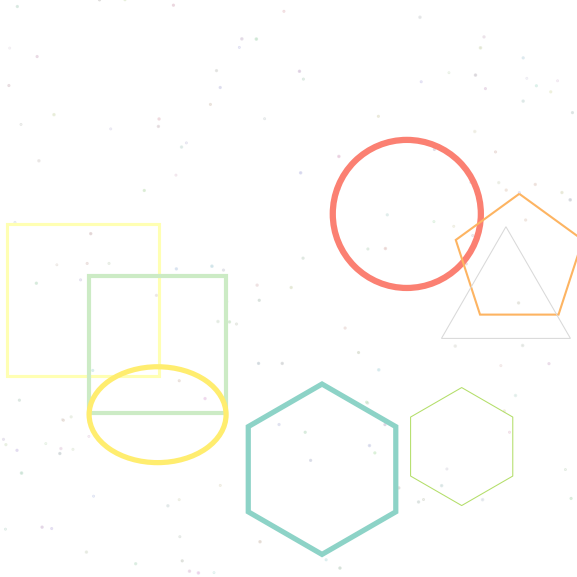[{"shape": "hexagon", "thickness": 2.5, "radius": 0.74, "center": [0.558, 0.187]}, {"shape": "square", "thickness": 1.5, "radius": 0.66, "center": [0.143, 0.48]}, {"shape": "circle", "thickness": 3, "radius": 0.64, "center": [0.704, 0.629]}, {"shape": "pentagon", "thickness": 1, "radius": 0.58, "center": [0.899, 0.548]}, {"shape": "hexagon", "thickness": 0.5, "radius": 0.51, "center": [0.799, 0.226]}, {"shape": "triangle", "thickness": 0.5, "radius": 0.64, "center": [0.876, 0.478]}, {"shape": "square", "thickness": 2, "radius": 0.59, "center": [0.272, 0.402]}, {"shape": "oval", "thickness": 2.5, "radius": 0.59, "center": [0.273, 0.281]}]